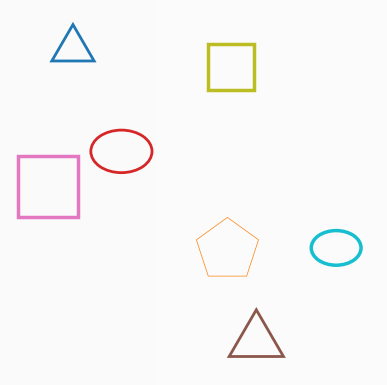[{"shape": "triangle", "thickness": 2, "radius": 0.32, "center": [0.188, 0.873]}, {"shape": "pentagon", "thickness": 0.5, "radius": 0.42, "center": [0.587, 0.351]}, {"shape": "oval", "thickness": 2, "radius": 0.39, "center": [0.313, 0.607]}, {"shape": "triangle", "thickness": 2, "radius": 0.4, "center": [0.661, 0.114]}, {"shape": "square", "thickness": 2.5, "radius": 0.39, "center": [0.124, 0.516]}, {"shape": "square", "thickness": 2.5, "radius": 0.3, "center": [0.597, 0.827]}, {"shape": "oval", "thickness": 2.5, "radius": 0.32, "center": [0.867, 0.356]}]